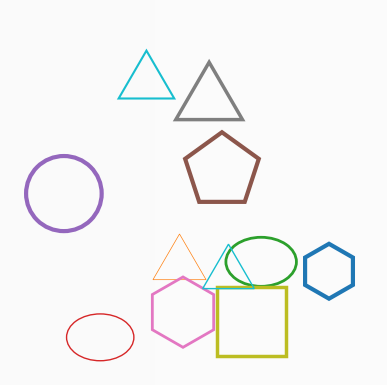[{"shape": "hexagon", "thickness": 3, "radius": 0.36, "center": [0.849, 0.295]}, {"shape": "triangle", "thickness": 0.5, "radius": 0.4, "center": [0.463, 0.313]}, {"shape": "oval", "thickness": 2, "radius": 0.46, "center": [0.674, 0.32]}, {"shape": "oval", "thickness": 1, "radius": 0.43, "center": [0.259, 0.124]}, {"shape": "circle", "thickness": 3, "radius": 0.49, "center": [0.165, 0.497]}, {"shape": "pentagon", "thickness": 3, "radius": 0.5, "center": [0.573, 0.557]}, {"shape": "hexagon", "thickness": 2, "radius": 0.46, "center": [0.472, 0.189]}, {"shape": "triangle", "thickness": 2.5, "radius": 0.5, "center": [0.54, 0.739]}, {"shape": "square", "thickness": 2.5, "radius": 0.45, "center": [0.65, 0.165]}, {"shape": "triangle", "thickness": 1.5, "radius": 0.41, "center": [0.378, 0.786]}, {"shape": "triangle", "thickness": 1, "radius": 0.38, "center": [0.59, 0.289]}]